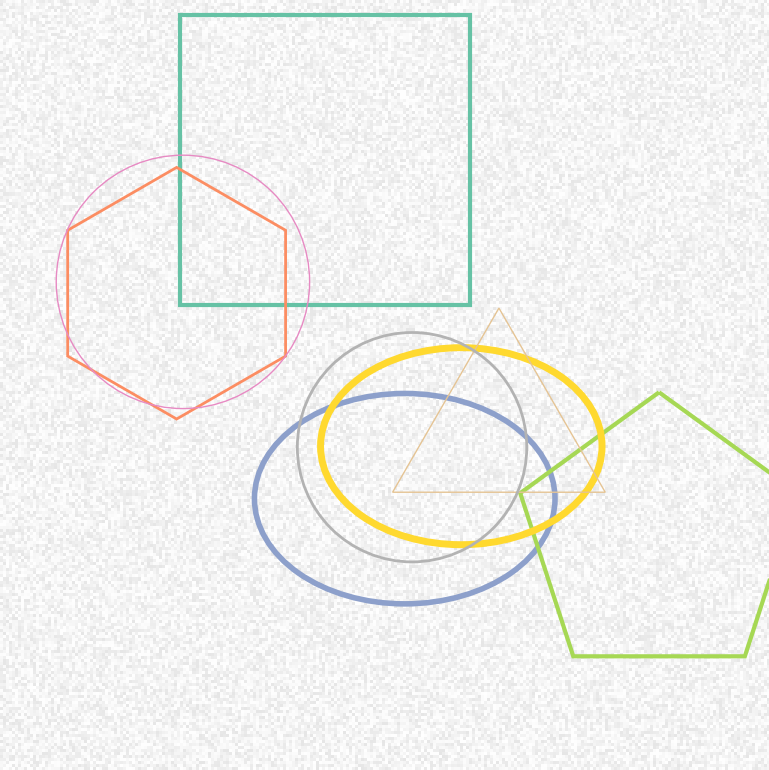[{"shape": "square", "thickness": 1.5, "radius": 0.94, "center": [0.422, 0.792]}, {"shape": "hexagon", "thickness": 1, "radius": 0.82, "center": [0.229, 0.619]}, {"shape": "oval", "thickness": 2, "radius": 0.98, "center": [0.526, 0.352]}, {"shape": "circle", "thickness": 0.5, "radius": 0.82, "center": [0.238, 0.634]}, {"shape": "pentagon", "thickness": 1.5, "radius": 0.95, "center": [0.856, 0.301]}, {"shape": "oval", "thickness": 2.5, "radius": 0.91, "center": [0.599, 0.421]}, {"shape": "triangle", "thickness": 0.5, "radius": 0.8, "center": [0.648, 0.44]}, {"shape": "circle", "thickness": 1, "radius": 0.74, "center": [0.535, 0.419]}]